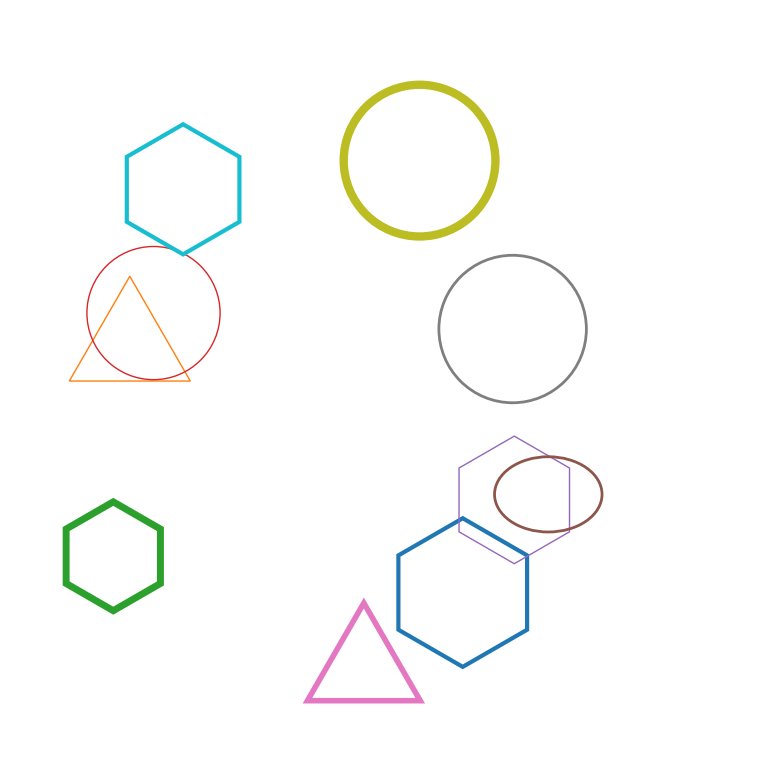[{"shape": "hexagon", "thickness": 1.5, "radius": 0.48, "center": [0.601, 0.23]}, {"shape": "triangle", "thickness": 0.5, "radius": 0.45, "center": [0.169, 0.551]}, {"shape": "hexagon", "thickness": 2.5, "radius": 0.35, "center": [0.147, 0.278]}, {"shape": "circle", "thickness": 0.5, "radius": 0.43, "center": [0.199, 0.593]}, {"shape": "hexagon", "thickness": 0.5, "radius": 0.41, "center": [0.668, 0.351]}, {"shape": "oval", "thickness": 1, "radius": 0.35, "center": [0.712, 0.358]}, {"shape": "triangle", "thickness": 2, "radius": 0.42, "center": [0.473, 0.132]}, {"shape": "circle", "thickness": 1, "radius": 0.48, "center": [0.666, 0.573]}, {"shape": "circle", "thickness": 3, "radius": 0.49, "center": [0.545, 0.791]}, {"shape": "hexagon", "thickness": 1.5, "radius": 0.42, "center": [0.238, 0.754]}]